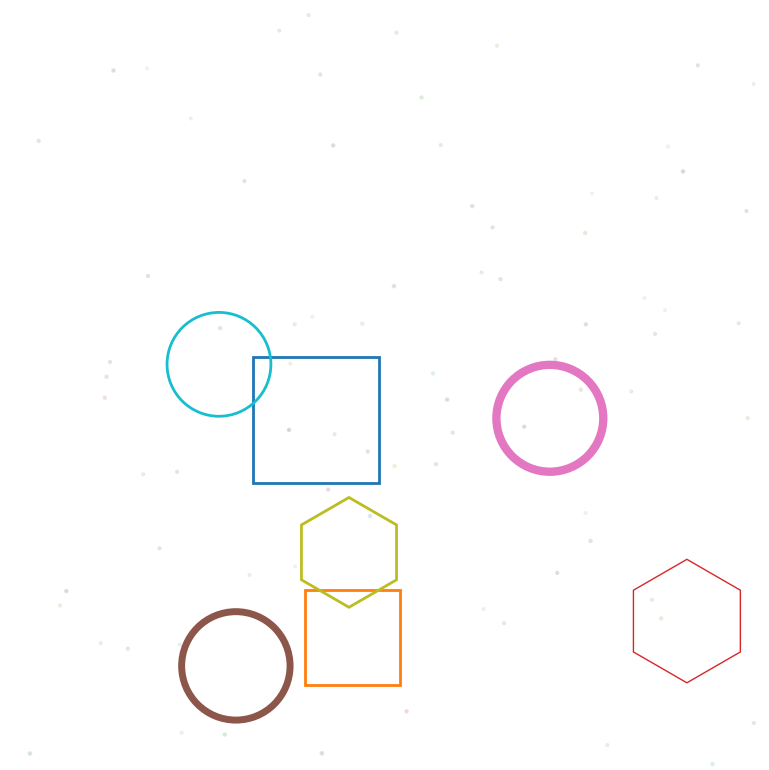[{"shape": "square", "thickness": 1, "radius": 0.41, "center": [0.41, 0.454]}, {"shape": "square", "thickness": 1, "radius": 0.31, "center": [0.458, 0.173]}, {"shape": "hexagon", "thickness": 0.5, "radius": 0.4, "center": [0.892, 0.193]}, {"shape": "circle", "thickness": 2.5, "radius": 0.35, "center": [0.306, 0.135]}, {"shape": "circle", "thickness": 3, "radius": 0.35, "center": [0.714, 0.457]}, {"shape": "hexagon", "thickness": 1, "radius": 0.36, "center": [0.453, 0.283]}, {"shape": "circle", "thickness": 1, "radius": 0.34, "center": [0.284, 0.527]}]